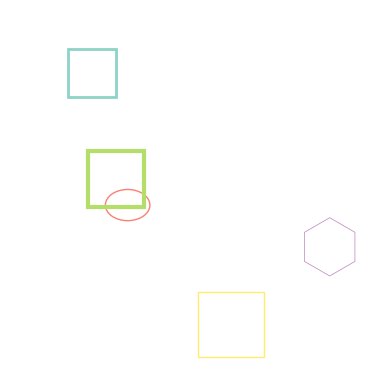[{"shape": "square", "thickness": 2, "radius": 0.31, "center": [0.239, 0.811]}, {"shape": "oval", "thickness": 1, "radius": 0.29, "center": [0.332, 0.467]}, {"shape": "square", "thickness": 3, "radius": 0.36, "center": [0.301, 0.534]}, {"shape": "hexagon", "thickness": 0.5, "radius": 0.38, "center": [0.856, 0.359]}, {"shape": "square", "thickness": 1, "radius": 0.43, "center": [0.6, 0.157]}]